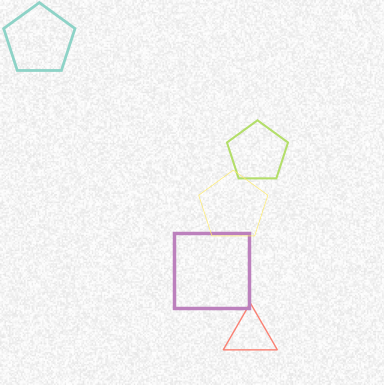[{"shape": "pentagon", "thickness": 2, "radius": 0.49, "center": [0.102, 0.896]}, {"shape": "triangle", "thickness": 1, "radius": 0.41, "center": [0.65, 0.132]}, {"shape": "pentagon", "thickness": 1.5, "radius": 0.42, "center": [0.669, 0.604]}, {"shape": "square", "thickness": 2.5, "radius": 0.48, "center": [0.55, 0.298]}, {"shape": "pentagon", "thickness": 0.5, "radius": 0.47, "center": [0.606, 0.464]}]